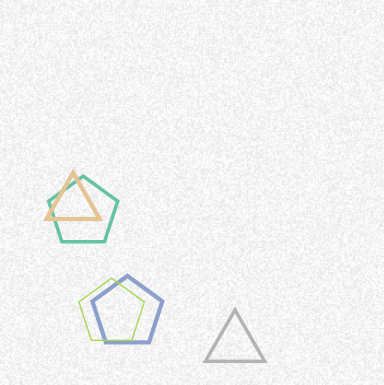[{"shape": "pentagon", "thickness": 2.5, "radius": 0.47, "center": [0.216, 0.448]}, {"shape": "pentagon", "thickness": 3, "radius": 0.48, "center": [0.331, 0.188]}, {"shape": "pentagon", "thickness": 1, "radius": 0.45, "center": [0.29, 0.188]}, {"shape": "triangle", "thickness": 3, "radius": 0.4, "center": [0.19, 0.471]}, {"shape": "triangle", "thickness": 2.5, "radius": 0.44, "center": [0.61, 0.106]}]